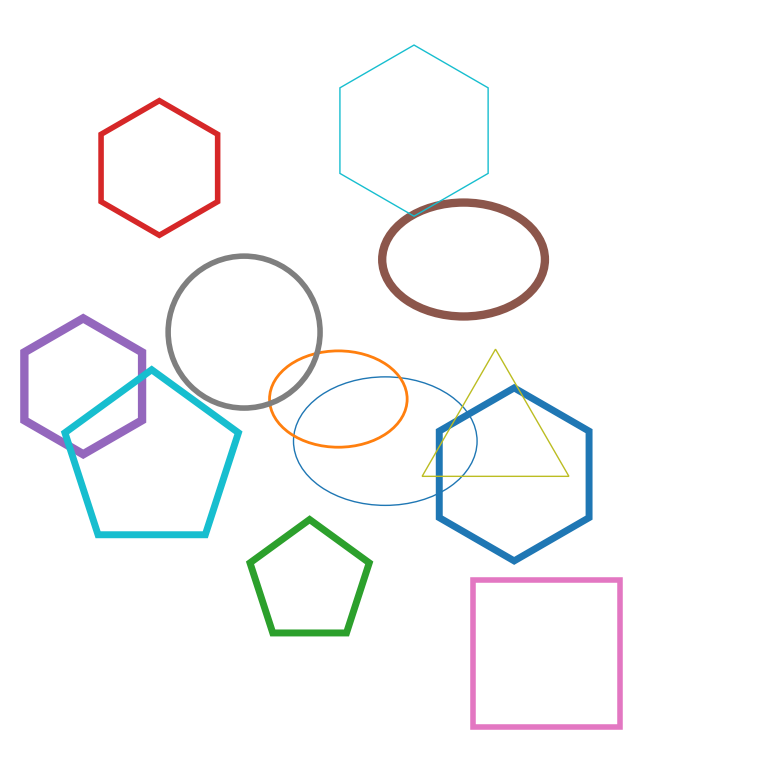[{"shape": "hexagon", "thickness": 2.5, "radius": 0.56, "center": [0.668, 0.384]}, {"shape": "oval", "thickness": 0.5, "radius": 0.6, "center": [0.5, 0.427]}, {"shape": "oval", "thickness": 1, "radius": 0.45, "center": [0.439, 0.482]}, {"shape": "pentagon", "thickness": 2.5, "radius": 0.41, "center": [0.402, 0.244]}, {"shape": "hexagon", "thickness": 2, "radius": 0.44, "center": [0.207, 0.782]}, {"shape": "hexagon", "thickness": 3, "radius": 0.44, "center": [0.108, 0.498]}, {"shape": "oval", "thickness": 3, "radius": 0.53, "center": [0.602, 0.663]}, {"shape": "square", "thickness": 2, "radius": 0.48, "center": [0.71, 0.151]}, {"shape": "circle", "thickness": 2, "radius": 0.49, "center": [0.317, 0.569]}, {"shape": "triangle", "thickness": 0.5, "radius": 0.55, "center": [0.644, 0.436]}, {"shape": "pentagon", "thickness": 2.5, "radius": 0.59, "center": [0.197, 0.401]}, {"shape": "hexagon", "thickness": 0.5, "radius": 0.56, "center": [0.538, 0.83]}]